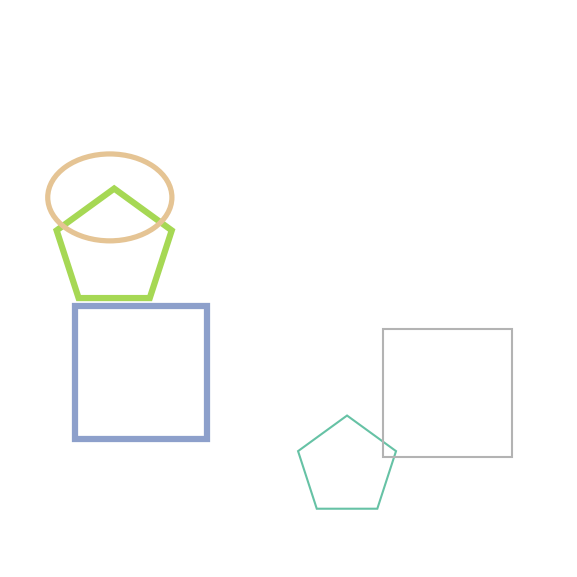[{"shape": "pentagon", "thickness": 1, "radius": 0.45, "center": [0.601, 0.19]}, {"shape": "square", "thickness": 3, "radius": 0.57, "center": [0.244, 0.354]}, {"shape": "pentagon", "thickness": 3, "radius": 0.52, "center": [0.198, 0.568]}, {"shape": "oval", "thickness": 2.5, "radius": 0.54, "center": [0.19, 0.657]}, {"shape": "square", "thickness": 1, "radius": 0.56, "center": [0.775, 0.319]}]